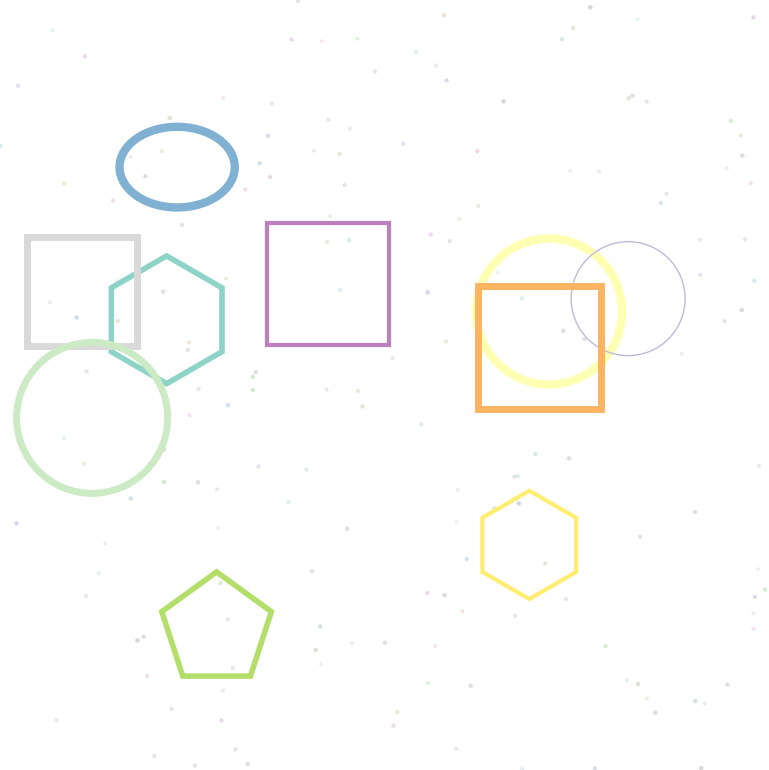[{"shape": "hexagon", "thickness": 2, "radius": 0.41, "center": [0.216, 0.585]}, {"shape": "circle", "thickness": 3, "radius": 0.47, "center": [0.713, 0.595]}, {"shape": "circle", "thickness": 0.5, "radius": 0.37, "center": [0.816, 0.612]}, {"shape": "oval", "thickness": 3, "radius": 0.37, "center": [0.23, 0.783]}, {"shape": "square", "thickness": 2.5, "radius": 0.4, "center": [0.701, 0.549]}, {"shape": "pentagon", "thickness": 2, "radius": 0.37, "center": [0.281, 0.183]}, {"shape": "square", "thickness": 2.5, "radius": 0.35, "center": [0.107, 0.622]}, {"shape": "square", "thickness": 1.5, "radius": 0.39, "center": [0.426, 0.631]}, {"shape": "circle", "thickness": 2.5, "radius": 0.49, "center": [0.12, 0.457]}, {"shape": "hexagon", "thickness": 1.5, "radius": 0.35, "center": [0.687, 0.292]}]